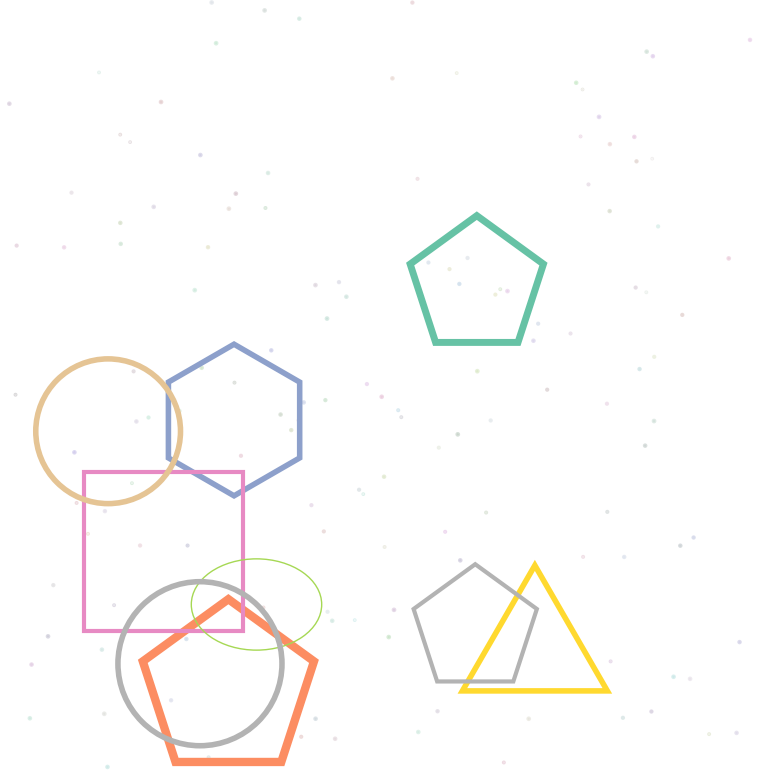[{"shape": "pentagon", "thickness": 2.5, "radius": 0.46, "center": [0.619, 0.629]}, {"shape": "pentagon", "thickness": 3, "radius": 0.58, "center": [0.297, 0.105]}, {"shape": "hexagon", "thickness": 2, "radius": 0.49, "center": [0.304, 0.455]}, {"shape": "square", "thickness": 1.5, "radius": 0.52, "center": [0.212, 0.284]}, {"shape": "oval", "thickness": 0.5, "radius": 0.42, "center": [0.333, 0.215]}, {"shape": "triangle", "thickness": 2, "radius": 0.54, "center": [0.695, 0.157]}, {"shape": "circle", "thickness": 2, "radius": 0.47, "center": [0.14, 0.44]}, {"shape": "pentagon", "thickness": 1.5, "radius": 0.42, "center": [0.617, 0.183]}, {"shape": "circle", "thickness": 2, "radius": 0.53, "center": [0.26, 0.138]}]